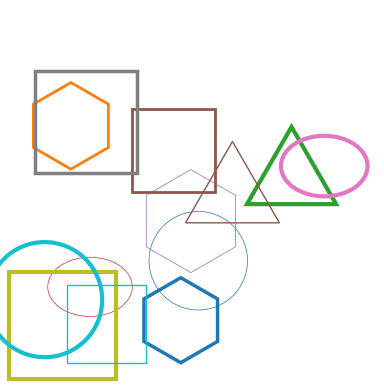[{"shape": "hexagon", "thickness": 2.5, "radius": 0.55, "center": [0.469, 0.168]}, {"shape": "circle", "thickness": 0.5, "radius": 0.64, "center": [0.515, 0.323]}, {"shape": "hexagon", "thickness": 2, "radius": 0.56, "center": [0.184, 0.673]}, {"shape": "triangle", "thickness": 3, "radius": 0.67, "center": [0.757, 0.537]}, {"shape": "oval", "thickness": 0.5, "radius": 0.55, "center": [0.234, 0.255]}, {"shape": "hexagon", "thickness": 0.5, "radius": 0.67, "center": [0.496, 0.426]}, {"shape": "triangle", "thickness": 1, "radius": 0.7, "center": [0.604, 0.492]}, {"shape": "square", "thickness": 2, "radius": 0.53, "center": [0.45, 0.609]}, {"shape": "oval", "thickness": 3, "radius": 0.56, "center": [0.842, 0.569]}, {"shape": "square", "thickness": 2.5, "radius": 0.66, "center": [0.223, 0.683]}, {"shape": "square", "thickness": 3, "radius": 0.69, "center": [0.162, 0.155]}, {"shape": "square", "thickness": 1, "radius": 0.51, "center": [0.276, 0.158]}, {"shape": "circle", "thickness": 3, "radius": 0.75, "center": [0.116, 0.222]}]